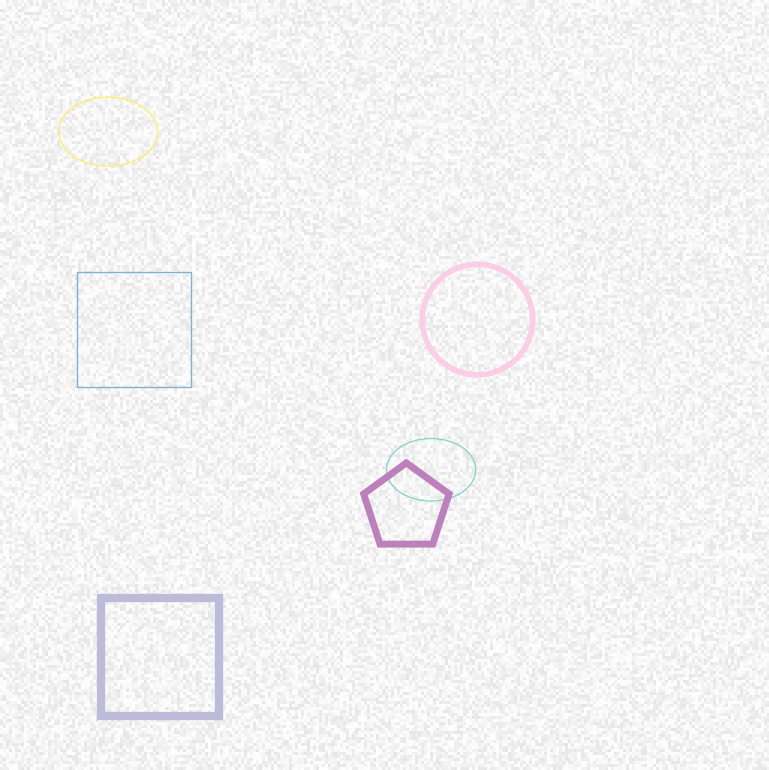[{"shape": "oval", "thickness": 0.5, "radius": 0.29, "center": [0.56, 0.39]}, {"shape": "square", "thickness": 3, "radius": 0.38, "center": [0.208, 0.147]}, {"shape": "square", "thickness": 0.5, "radius": 0.37, "center": [0.174, 0.572]}, {"shape": "circle", "thickness": 2, "radius": 0.36, "center": [0.62, 0.585]}, {"shape": "pentagon", "thickness": 2.5, "radius": 0.29, "center": [0.528, 0.341]}, {"shape": "oval", "thickness": 0.5, "radius": 0.32, "center": [0.141, 0.829]}]